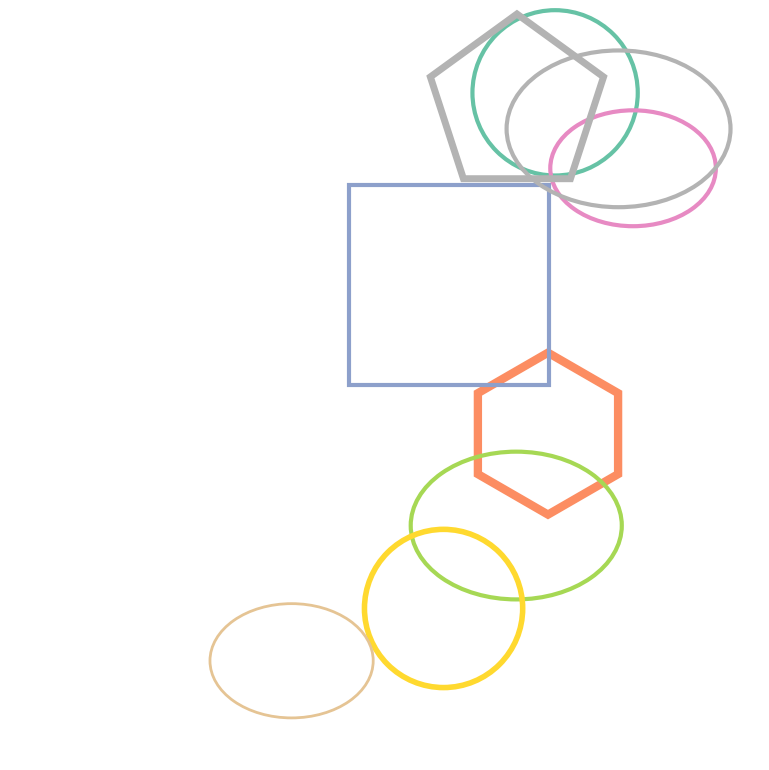[{"shape": "circle", "thickness": 1.5, "radius": 0.54, "center": [0.721, 0.879]}, {"shape": "hexagon", "thickness": 3, "radius": 0.53, "center": [0.712, 0.437]}, {"shape": "square", "thickness": 1.5, "radius": 0.65, "center": [0.584, 0.63]}, {"shape": "oval", "thickness": 1.5, "radius": 0.54, "center": [0.822, 0.781]}, {"shape": "oval", "thickness": 1.5, "radius": 0.69, "center": [0.67, 0.317]}, {"shape": "circle", "thickness": 2, "radius": 0.51, "center": [0.576, 0.21]}, {"shape": "oval", "thickness": 1, "radius": 0.53, "center": [0.379, 0.142]}, {"shape": "oval", "thickness": 1.5, "radius": 0.73, "center": [0.803, 0.833]}, {"shape": "pentagon", "thickness": 2.5, "radius": 0.59, "center": [0.671, 0.864]}]